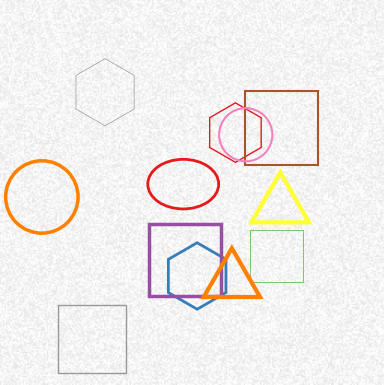[{"shape": "oval", "thickness": 2, "radius": 0.46, "center": [0.476, 0.522]}, {"shape": "hexagon", "thickness": 1, "radius": 0.39, "center": [0.612, 0.656]}, {"shape": "hexagon", "thickness": 2, "radius": 0.43, "center": [0.512, 0.283]}, {"shape": "square", "thickness": 0.5, "radius": 0.34, "center": [0.719, 0.335]}, {"shape": "square", "thickness": 2.5, "radius": 0.47, "center": [0.48, 0.325]}, {"shape": "triangle", "thickness": 3, "radius": 0.42, "center": [0.602, 0.271]}, {"shape": "circle", "thickness": 2.5, "radius": 0.47, "center": [0.109, 0.488]}, {"shape": "triangle", "thickness": 3, "radius": 0.43, "center": [0.728, 0.466]}, {"shape": "square", "thickness": 1.5, "radius": 0.48, "center": [0.731, 0.668]}, {"shape": "circle", "thickness": 1.5, "radius": 0.35, "center": [0.638, 0.65]}, {"shape": "hexagon", "thickness": 0.5, "radius": 0.44, "center": [0.273, 0.76]}, {"shape": "square", "thickness": 1, "radius": 0.44, "center": [0.239, 0.12]}]